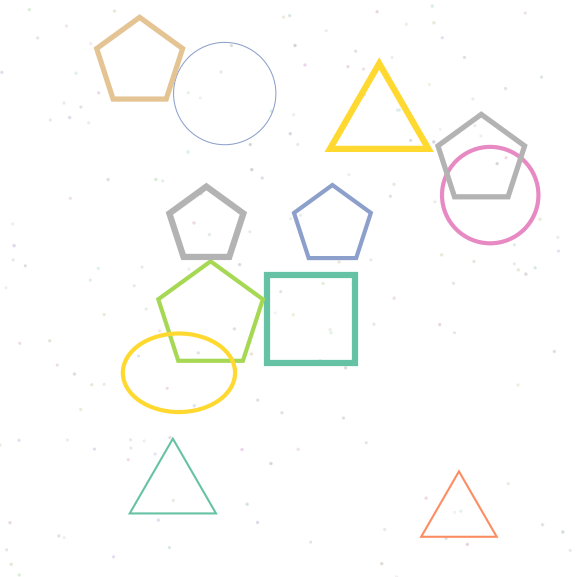[{"shape": "square", "thickness": 3, "radius": 0.38, "center": [0.539, 0.447]}, {"shape": "triangle", "thickness": 1, "radius": 0.43, "center": [0.299, 0.153]}, {"shape": "triangle", "thickness": 1, "radius": 0.38, "center": [0.795, 0.107]}, {"shape": "circle", "thickness": 0.5, "radius": 0.44, "center": [0.389, 0.837]}, {"shape": "pentagon", "thickness": 2, "radius": 0.35, "center": [0.576, 0.609]}, {"shape": "circle", "thickness": 2, "radius": 0.42, "center": [0.849, 0.661]}, {"shape": "pentagon", "thickness": 2, "radius": 0.48, "center": [0.365, 0.451]}, {"shape": "oval", "thickness": 2, "radius": 0.49, "center": [0.31, 0.354]}, {"shape": "triangle", "thickness": 3, "radius": 0.49, "center": [0.657, 0.791]}, {"shape": "pentagon", "thickness": 2.5, "radius": 0.39, "center": [0.242, 0.891]}, {"shape": "pentagon", "thickness": 2.5, "radius": 0.39, "center": [0.833, 0.722]}, {"shape": "pentagon", "thickness": 3, "radius": 0.34, "center": [0.357, 0.609]}]